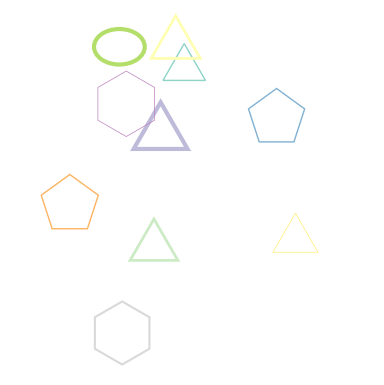[{"shape": "triangle", "thickness": 1, "radius": 0.32, "center": [0.478, 0.823]}, {"shape": "triangle", "thickness": 2, "radius": 0.37, "center": [0.456, 0.885]}, {"shape": "triangle", "thickness": 3, "radius": 0.4, "center": [0.417, 0.654]}, {"shape": "pentagon", "thickness": 1, "radius": 0.38, "center": [0.718, 0.693]}, {"shape": "pentagon", "thickness": 1, "radius": 0.39, "center": [0.181, 0.469]}, {"shape": "oval", "thickness": 3, "radius": 0.33, "center": [0.31, 0.879]}, {"shape": "hexagon", "thickness": 1.5, "radius": 0.41, "center": [0.317, 0.135]}, {"shape": "hexagon", "thickness": 0.5, "radius": 0.43, "center": [0.328, 0.73]}, {"shape": "triangle", "thickness": 2, "radius": 0.36, "center": [0.4, 0.36]}, {"shape": "triangle", "thickness": 0.5, "radius": 0.34, "center": [0.767, 0.379]}]